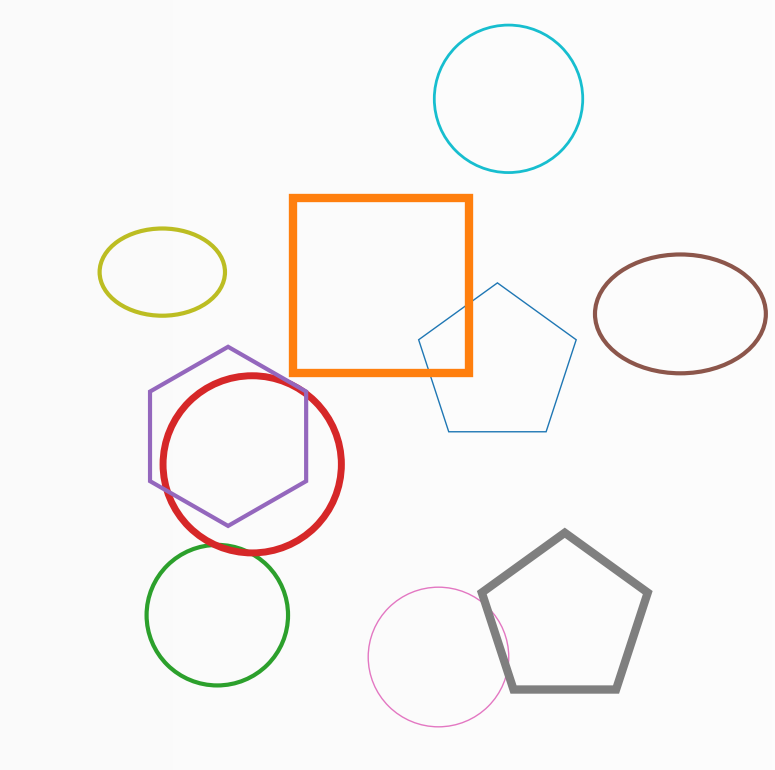[{"shape": "pentagon", "thickness": 0.5, "radius": 0.53, "center": [0.642, 0.526]}, {"shape": "square", "thickness": 3, "radius": 0.57, "center": [0.491, 0.629]}, {"shape": "circle", "thickness": 1.5, "radius": 0.46, "center": [0.28, 0.201]}, {"shape": "circle", "thickness": 2.5, "radius": 0.58, "center": [0.325, 0.397]}, {"shape": "hexagon", "thickness": 1.5, "radius": 0.58, "center": [0.294, 0.433]}, {"shape": "oval", "thickness": 1.5, "radius": 0.55, "center": [0.878, 0.592]}, {"shape": "circle", "thickness": 0.5, "radius": 0.45, "center": [0.566, 0.147]}, {"shape": "pentagon", "thickness": 3, "radius": 0.56, "center": [0.729, 0.196]}, {"shape": "oval", "thickness": 1.5, "radius": 0.4, "center": [0.209, 0.647]}, {"shape": "circle", "thickness": 1, "radius": 0.48, "center": [0.656, 0.872]}]